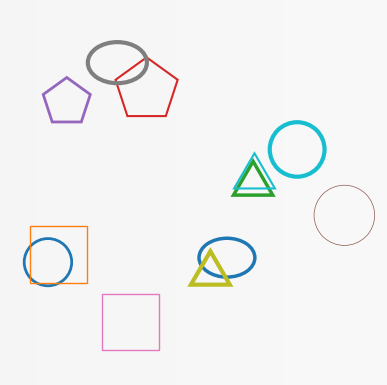[{"shape": "circle", "thickness": 2, "radius": 0.31, "center": [0.124, 0.319]}, {"shape": "oval", "thickness": 2.5, "radius": 0.36, "center": [0.586, 0.331]}, {"shape": "square", "thickness": 1, "radius": 0.37, "center": [0.152, 0.34]}, {"shape": "triangle", "thickness": 2.5, "radius": 0.29, "center": [0.653, 0.522]}, {"shape": "pentagon", "thickness": 1.5, "radius": 0.42, "center": [0.378, 0.767]}, {"shape": "pentagon", "thickness": 2, "radius": 0.32, "center": [0.172, 0.735]}, {"shape": "circle", "thickness": 0.5, "radius": 0.39, "center": [0.889, 0.441]}, {"shape": "square", "thickness": 1, "radius": 0.36, "center": [0.336, 0.165]}, {"shape": "oval", "thickness": 3, "radius": 0.38, "center": [0.303, 0.837]}, {"shape": "triangle", "thickness": 3, "radius": 0.29, "center": [0.543, 0.29]}, {"shape": "triangle", "thickness": 1.5, "radius": 0.3, "center": [0.657, 0.541]}, {"shape": "circle", "thickness": 3, "radius": 0.35, "center": [0.767, 0.612]}]